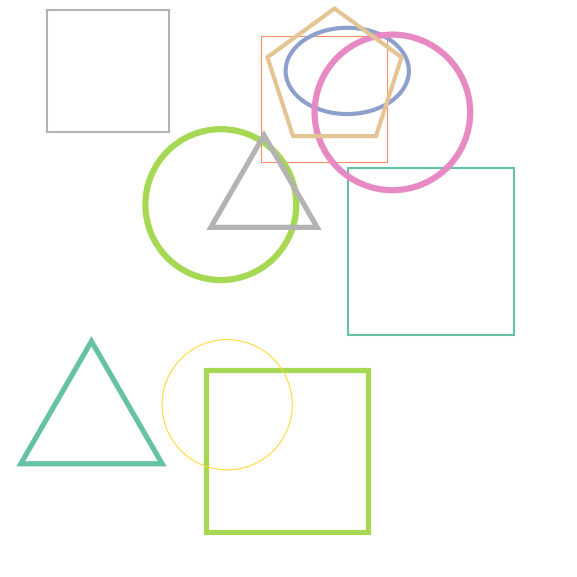[{"shape": "square", "thickness": 1, "radius": 0.72, "center": [0.746, 0.563]}, {"shape": "triangle", "thickness": 2.5, "radius": 0.71, "center": [0.158, 0.267]}, {"shape": "square", "thickness": 0.5, "radius": 0.54, "center": [0.561, 0.828]}, {"shape": "oval", "thickness": 2, "radius": 0.53, "center": [0.601, 0.876]}, {"shape": "circle", "thickness": 3, "radius": 0.67, "center": [0.679, 0.804]}, {"shape": "circle", "thickness": 3, "radius": 0.65, "center": [0.382, 0.645]}, {"shape": "square", "thickness": 2.5, "radius": 0.7, "center": [0.497, 0.218]}, {"shape": "circle", "thickness": 0.5, "radius": 0.56, "center": [0.393, 0.298]}, {"shape": "pentagon", "thickness": 2, "radius": 0.61, "center": [0.579, 0.862]}, {"shape": "triangle", "thickness": 2.5, "radius": 0.53, "center": [0.457, 0.659]}, {"shape": "square", "thickness": 1, "radius": 0.53, "center": [0.187, 0.876]}]